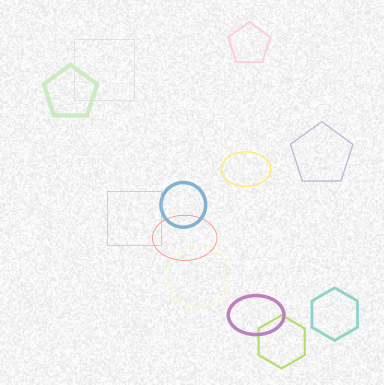[{"shape": "hexagon", "thickness": 2, "radius": 0.34, "center": [0.869, 0.184]}, {"shape": "circle", "thickness": 0.5, "radius": 0.4, "center": [0.515, 0.281]}, {"shape": "pentagon", "thickness": 1, "radius": 0.43, "center": [0.835, 0.599]}, {"shape": "oval", "thickness": 0.5, "radius": 0.42, "center": [0.48, 0.382]}, {"shape": "circle", "thickness": 2.5, "radius": 0.29, "center": [0.476, 0.468]}, {"shape": "square", "thickness": 0.5, "radius": 0.35, "center": [0.349, 0.433]}, {"shape": "hexagon", "thickness": 1.5, "radius": 0.35, "center": [0.732, 0.112]}, {"shape": "pentagon", "thickness": 1.5, "radius": 0.29, "center": [0.648, 0.885]}, {"shape": "square", "thickness": 0.5, "radius": 0.4, "center": [0.27, 0.82]}, {"shape": "oval", "thickness": 2.5, "radius": 0.36, "center": [0.665, 0.182]}, {"shape": "pentagon", "thickness": 3, "radius": 0.36, "center": [0.183, 0.759]}, {"shape": "oval", "thickness": 1, "radius": 0.32, "center": [0.639, 0.561]}]